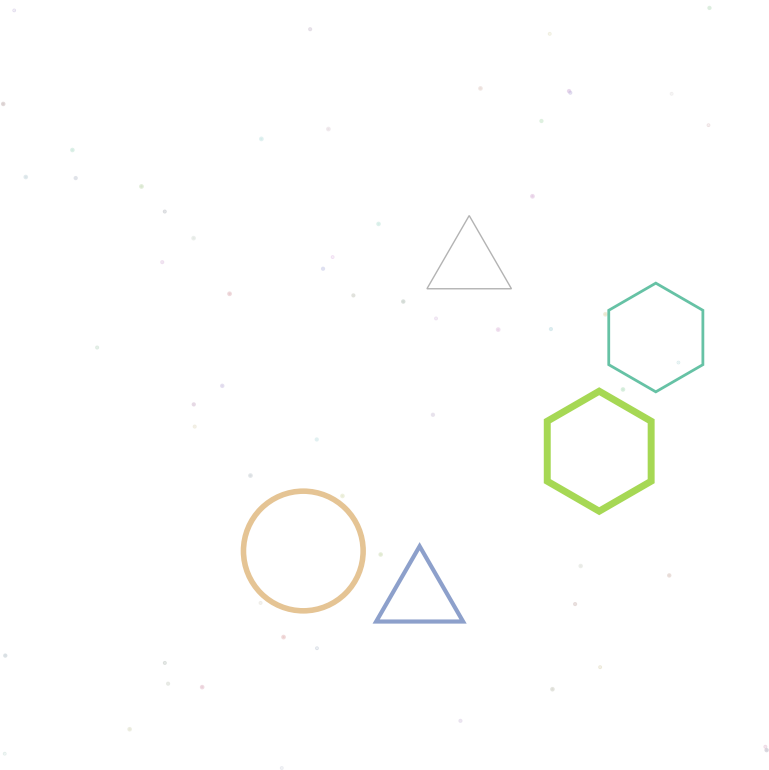[{"shape": "hexagon", "thickness": 1, "radius": 0.35, "center": [0.852, 0.562]}, {"shape": "triangle", "thickness": 1.5, "radius": 0.33, "center": [0.545, 0.225]}, {"shape": "hexagon", "thickness": 2.5, "radius": 0.39, "center": [0.778, 0.414]}, {"shape": "circle", "thickness": 2, "radius": 0.39, "center": [0.394, 0.284]}, {"shape": "triangle", "thickness": 0.5, "radius": 0.32, "center": [0.609, 0.657]}]